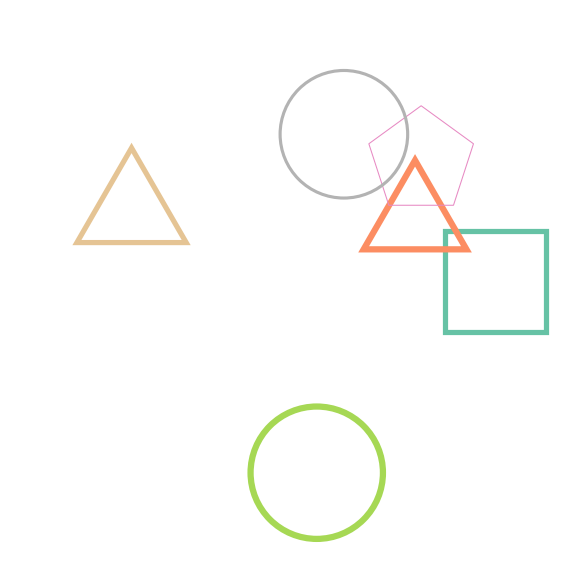[{"shape": "square", "thickness": 2.5, "radius": 0.44, "center": [0.857, 0.511]}, {"shape": "triangle", "thickness": 3, "radius": 0.51, "center": [0.719, 0.619]}, {"shape": "pentagon", "thickness": 0.5, "radius": 0.48, "center": [0.729, 0.721]}, {"shape": "circle", "thickness": 3, "radius": 0.57, "center": [0.548, 0.181]}, {"shape": "triangle", "thickness": 2.5, "radius": 0.55, "center": [0.228, 0.634]}, {"shape": "circle", "thickness": 1.5, "radius": 0.55, "center": [0.595, 0.767]}]